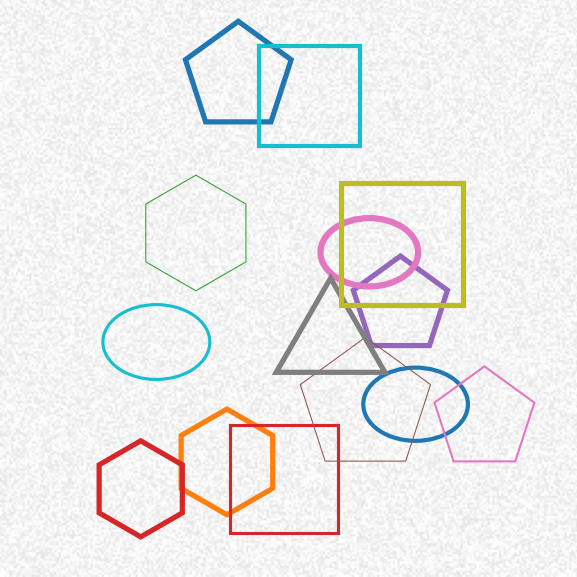[{"shape": "oval", "thickness": 2, "radius": 0.45, "center": [0.72, 0.299]}, {"shape": "pentagon", "thickness": 2.5, "radius": 0.48, "center": [0.413, 0.866]}, {"shape": "hexagon", "thickness": 2.5, "radius": 0.46, "center": [0.393, 0.199]}, {"shape": "hexagon", "thickness": 0.5, "radius": 0.5, "center": [0.339, 0.596]}, {"shape": "hexagon", "thickness": 2.5, "radius": 0.42, "center": [0.244, 0.153]}, {"shape": "square", "thickness": 1.5, "radius": 0.47, "center": [0.492, 0.17]}, {"shape": "pentagon", "thickness": 2.5, "radius": 0.43, "center": [0.693, 0.47]}, {"shape": "pentagon", "thickness": 0.5, "radius": 0.59, "center": [0.633, 0.297]}, {"shape": "oval", "thickness": 3, "radius": 0.42, "center": [0.639, 0.562]}, {"shape": "pentagon", "thickness": 1, "radius": 0.45, "center": [0.839, 0.274]}, {"shape": "triangle", "thickness": 2.5, "radius": 0.54, "center": [0.572, 0.409]}, {"shape": "square", "thickness": 2.5, "radius": 0.53, "center": [0.696, 0.576]}, {"shape": "oval", "thickness": 1.5, "radius": 0.46, "center": [0.271, 0.407]}, {"shape": "square", "thickness": 2, "radius": 0.44, "center": [0.535, 0.833]}]